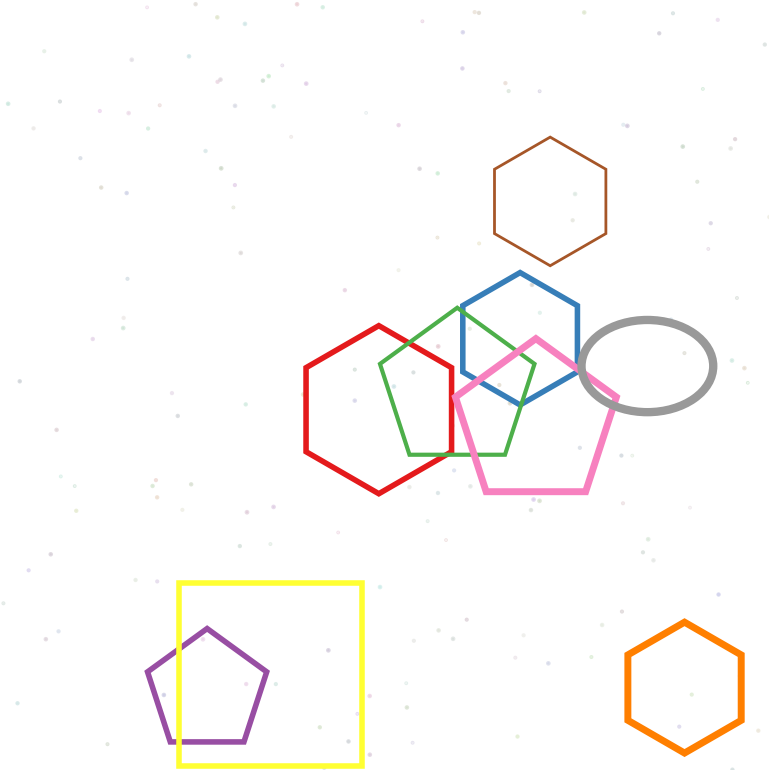[{"shape": "hexagon", "thickness": 2, "radius": 0.55, "center": [0.492, 0.468]}, {"shape": "hexagon", "thickness": 2, "radius": 0.43, "center": [0.675, 0.56]}, {"shape": "pentagon", "thickness": 1.5, "radius": 0.53, "center": [0.594, 0.495]}, {"shape": "pentagon", "thickness": 2, "radius": 0.41, "center": [0.269, 0.102]}, {"shape": "hexagon", "thickness": 2.5, "radius": 0.42, "center": [0.889, 0.107]}, {"shape": "square", "thickness": 2, "radius": 0.6, "center": [0.351, 0.124]}, {"shape": "hexagon", "thickness": 1, "radius": 0.42, "center": [0.715, 0.738]}, {"shape": "pentagon", "thickness": 2.5, "radius": 0.55, "center": [0.696, 0.45]}, {"shape": "oval", "thickness": 3, "radius": 0.43, "center": [0.841, 0.525]}]